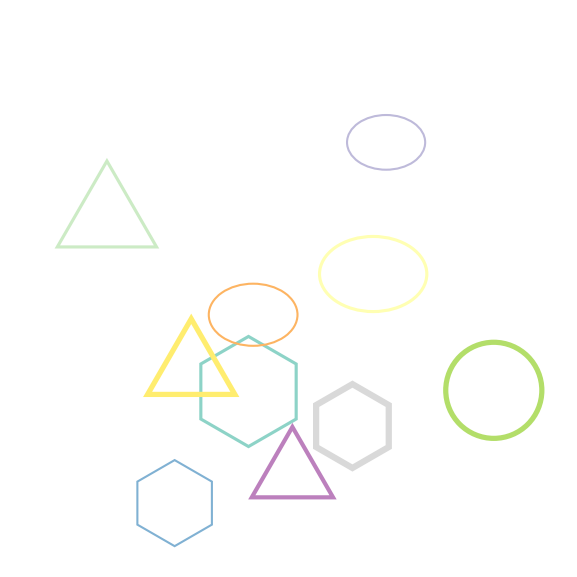[{"shape": "hexagon", "thickness": 1.5, "radius": 0.48, "center": [0.43, 0.321]}, {"shape": "oval", "thickness": 1.5, "radius": 0.46, "center": [0.646, 0.525]}, {"shape": "oval", "thickness": 1, "radius": 0.34, "center": [0.669, 0.753]}, {"shape": "hexagon", "thickness": 1, "radius": 0.37, "center": [0.302, 0.128]}, {"shape": "oval", "thickness": 1, "radius": 0.38, "center": [0.438, 0.454]}, {"shape": "circle", "thickness": 2.5, "radius": 0.42, "center": [0.855, 0.323]}, {"shape": "hexagon", "thickness": 3, "radius": 0.36, "center": [0.61, 0.261]}, {"shape": "triangle", "thickness": 2, "radius": 0.41, "center": [0.506, 0.179]}, {"shape": "triangle", "thickness": 1.5, "radius": 0.5, "center": [0.185, 0.621]}, {"shape": "triangle", "thickness": 2.5, "radius": 0.44, "center": [0.331, 0.36]}]